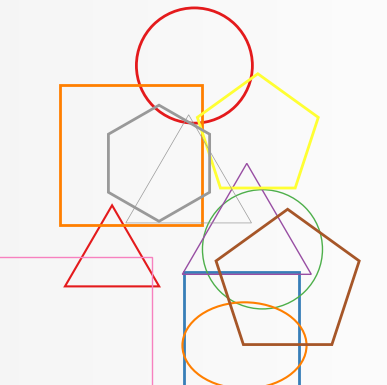[{"shape": "triangle", "thickness": 1.5, "radius": 0.7, "center": [0.289, 0.326]}, {"shape": "circle", "thickness": 2, "radius": 0.75, "center": [0.502, 0.83]}, {"shape": "square", "thickness": 2, "radius": 0.74, "center": [0.623, 0.144]}, {"shape": "circle", "thickness": 1, "radius": 0.77, "center": [0.677, 0.352]}, {"shape": "triangle", "thickness": 1, "radius": 0.96, "center": [0.637, 0.384]}, {"shape": "oval", "thickness": 1.5, "radius": 0.8, "center": [0.631, 0.103]}, {"shape": "square", "thickness": 2, "radius": 0.92, "center": [0.338, 0.597]}, {"shape": "pentagon", "thickness": 2, "radius": 0.82, "center": [0.665, 0.644]}, {"shape": "pentagon", "thickness": 2, "radius": 0.97, "center": [0.742, 0.262]}, {"shape": "square", "thickness": 1, "radius": 0.99, "center": [0.194, 0.134]}, {"shape": "hexagon", "thickness": 2, "radius": 0.75, "center": [0.41, 0.576]}, {"shape": "triangle", "thickness": 0.5, "radius": 0.94, "center": [0.487, 0.515]}]